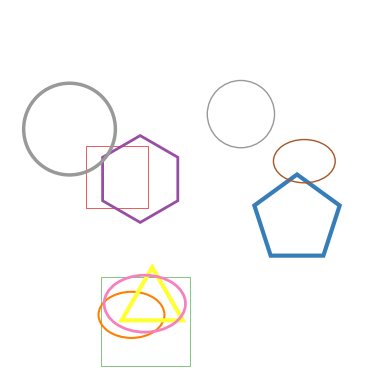[{"shape": "square", "thickness": 0.5, "radius": 0.4, "center": [0.304, 0.54]}, {"shape": "pentagon", "thickness": 3, "radius": 0.58, "center": [0.771, 0.43]}, {"shape": "square", "thickness": 0.5, "radius": 0.58, "center": [0.377, 0.165]}, {"shape": "hexagon", "thickness": 2, "radius": 0.56, "center": [0.364, 0.535]}, {"shape": "oval", "thickness": 1.5, "radius": 0.43, "center": [0.342, 0.182]}, {"shape": "triangle", "thickness": 3, "radius": 0.46, "center": [0.395, 0.214]}, {"shape": "oval", "thickness": 1, "radius": 0.4, "center": [0.79, 0.581]}, {"shape": "oval", "thickness": 2, "radius": 0.53, "center": [0.376, 0.211]}, {"shape": "circle", "thickness": 1, "radius": 0.44, "center": [0.626, 0.704]}, {"shape": "circle", "thickness": 2.5, "radius": 0.6, "center": [0.181, 0.665]}]